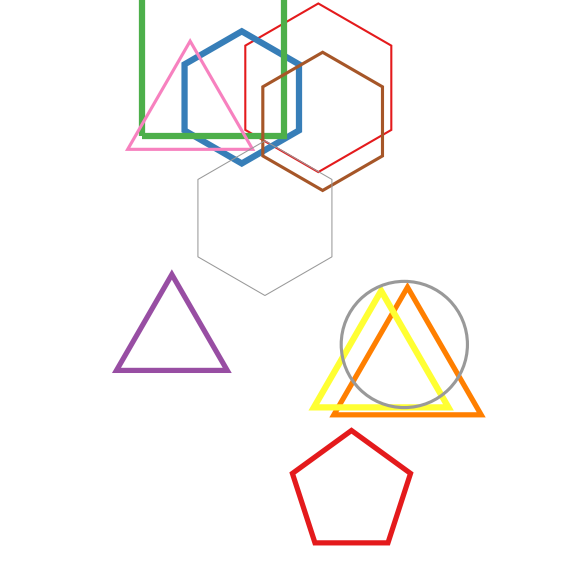[{"shape": "pentagon", "thickness": 2.5, "radius": 0.54, "center": [0.609, 0.146]}, {"shape": "hexagon", "thickness": 1, "radius": 0.73, "center": [0.551, 0.847]}, {"shape": "hexagon", "thickness": 3, "radius": 0.57, "center": [0.419, 0.83]}, {"shape": "square", "thickness": 3, "radius": 0.61, "center": [0.369, 0.887]}, {"shape": "triangle", "thickness": 2.5, "radius": 0.55, "center": [0.298, 0.413]}, {"shape": "triangle", "thickness": 2.5, "radius": 0.74, "center": [0.706, 0.354]}, {"shape": "triangle", "thickness": 3, "radius": 0.67, "center": [0.66, 0.361]}, {"shape": "hexagon", "thickness": 1.5, "radius": 0.6, "center": [0.559, 0.789]}, {"shape": "triangle", "thickness": 1.5, "radius": 0.62, "center": [0.329, 0.803]}, {"shape": "hexagon", "thickness": 0.5, "radius": 0.67, "center": [0.459, 0.621]}, {"shape": "circle", "thickness": 1.5, "radius": 0.55, "center": [0.7, 0.403]}]